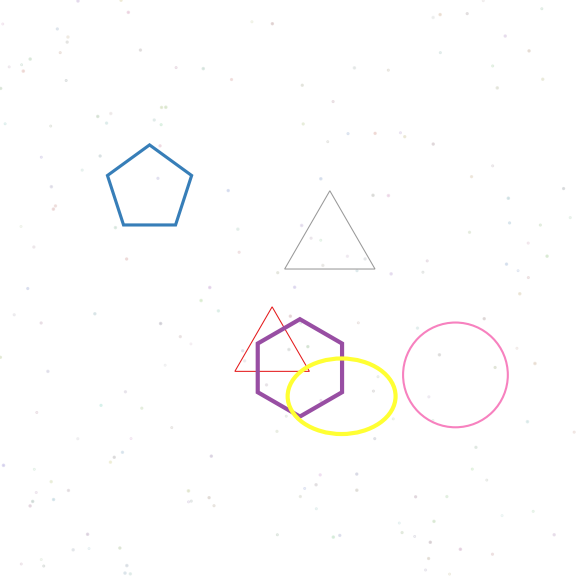[{"shape": "triangle", "thickness": 0.5, "radius": 0.37, "center": [0.471, 0.393]}, {"shape": "pentagon", "thickness": 1.5, "radius": 0.38, "center": [0.259, 0.672]}, {"shape": "hexagon", "thickness": 2, "radius": 0.42, "center": [0.519, 0.362]}, {"shape": "oval", "thickness": 2, "radius": 0.47, "center": [0.592, 0.313]}, {"shape": "circle", "thickness": 1, "radius": 0.45, "center": [0.789, 0.35]}, {"shape": "triangle", "thickness": 0.5, "radius": 0.45, "center": [0.571, 0.578]}]